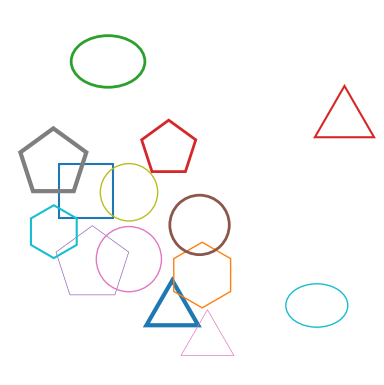[{"shape": "square", "thickness": 1.5, "radius": 0.35, "center": [0.224, 0.504]}, {"shape": "triangle", "thickness": 3, "radius": 0.39, "center": [0.448, 0.194]}, {"shape": "hexagon", "thickness": 1, "radius": 0.43, "center": [0.525, 0.286]}, {"shape": "oval", "thickness": 2, "radius": 0.48, "center": [0.281, 0.84]}, {"shape": "pentagon", "thickness": 2, "radius": 0.37, "center": [0.438, 0.614]}, {"shape": "triangle", "thickness": 1.5, "radius": 0.44, "center": [0.895, 0.688]}, {"shape": "pentagon", "thickness": 0.5, "radius": 0.5, "center": [0.24, 0.314]}, {"shape": "circle", "thickness": 2, "radius": 0.39, "center": [0.518, 0.416]}, {"shape": "circle", "thickness": 1, "radius": 0.42, "center": [0.335, 0.327]}, {"shape": "triangle", "thickness": 0.5, "radius": 0.4, "center": [0.539, 0.116]}, {"shape": "pentagon", "thickness": 3, "radius": 0.45, "center": [0.139, 0.576]}, {"shape": "circle", "thickness": 1, "radius": 0.37, "center": [0.335, 0.501]}, {"shape": "oval", "thickness": 1, "radius": 0.4, "center": [0.823, 0.207]}, {"shape": "hexagon", "thickness": 1.5, "radius": 0.34, "center": [0.14, 0.398]}]